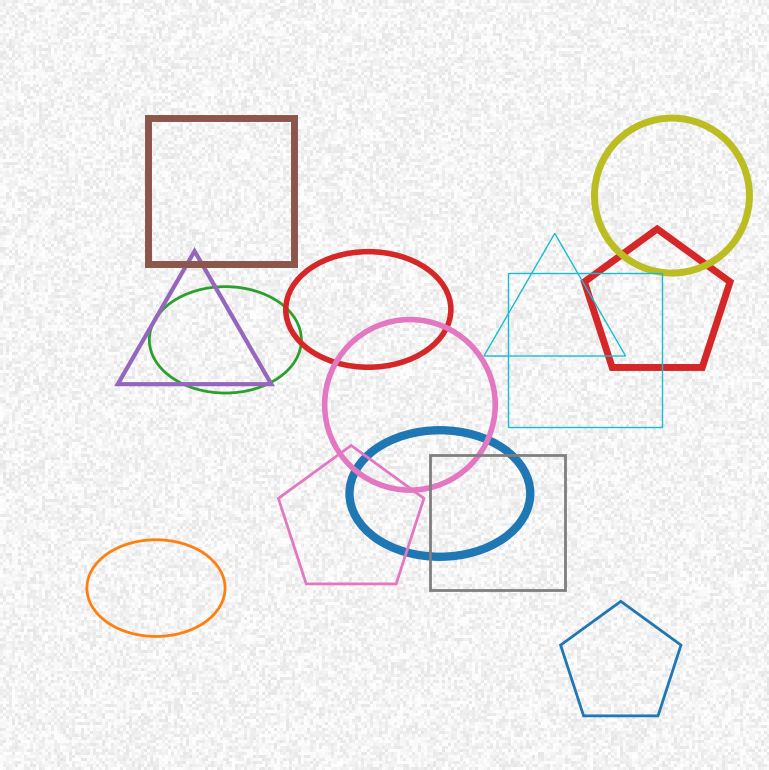[{"shape": "oval", "thickness": 3, "radius": 0.59, "center": [0.571, 0.359]}, {"shape": "pentagon", "thickness": 1, "radius": 0.41, "center": [0.806, 0.137]}, {"shape": "oval", "thickness": 1, "radius": 0.45, "center": [0.203, 0.236]}, {"shape": "oval", "thickness": 1, "radius": 0.49, "center": [0.293, 0.559]}, {"shape": "oval", "thickness": 2, "radius": 0.54, "center": [0.478, 0.598]}, {"shape": "pentagon", "thickness": 2.5, "radius": 0.5, "center": [0.854, 0.603]}, {"shape": "triangle", "thickness": 1.5, "radius": 0.58, "center": [0.253, 0.559]}, {"shape": "square", "thickness": 2.5, "radius": 0.47, "center": [0.287, 0.752]}, {"shape": "pentagon", "thickness": 1, "radius": 0.5, "center": [0.456, 0.322]}, {"shape": "circle", "thickness": 2, "radius": 0.55, "center": [0.532, 0.474]}, {"shape": "square", "thickness": 1, "radius": 0.44, "center": [0.646, 0.321]}, {"shape": "circle", "thickness": 2.5, "radius": 0.5, "center": [0.873, 0.746]}, {"shape": "square", "thickness": 0.5, "radius": 0.5, "center": [0.76, 0.545]}, {"shape": "triangle", "thickness": 0.5, "radius": 0.53, "center": [0.72, 0.591]}]